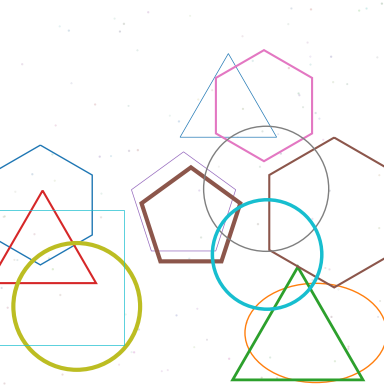[{"shape": "hexagon", "thickness": 1, "radius": 0.78, "center": [0.105, 0.468]}, {"shape": "triangle", "thickness": 0.5, "radius": 0.72, "center": [0.593, 0.716]}, {"shape": "oval", "thickness": 1, "radius": 0.92, "center": [0.82, 0.135]}, {"shape": "triangle", "thickness": 2, "radius": 0.98, "center": [0.774, 0.111]}, {"shape": "triangle", "thickness": 1.5, "radius": 0.8, "center": [0.111, 0.345]}, {"shape": "pentagon", "thickness": 0.5, "radius": 0.71, "center": [0.477, 0.463]}, {"shape": "hexagon", "thickness": 1.5, "radius": 0.97, "center": [0.868, 0.448]}, {"shape": "pentagon", "thickness": 3, "radius": 0.67, "center": [0.496, 0.43]}, {"shape": "hexagon", "thickness": 1.5, "radius": 0.72, "center": [0.686, 0.726]}, {"shape": "circle", "thickness": 1, "radius": 0.81, "center": [0.691, 0.51]}, {"shape": "circle", "thickness": 3, "radius": 0.82, "center": [0.199, 0.204]}, {"shape": "circle", "thickness": 2.5, "radius": 0.71, "center": [0.694, 0.339]}, {"shape": "square", "thickness": 0.5, "radius": 0.87, "center": [0.148, 0.279]}]